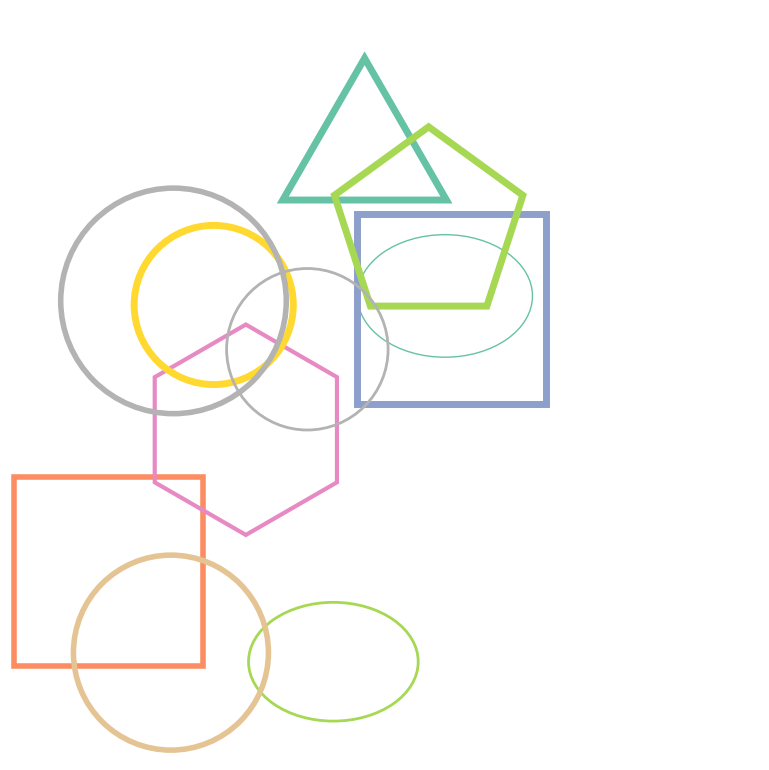[{"shape": "oval", "thickness": 0.5, "radius": 0.57, "center": [0.578, 0.616]}, {"shape": "triangle", "thickness": 2.5, "radius": 0.61, "center": [0.474, 0.802]}, {"shape": "square", "thickness": 2, "radius": 0.61, "center": [0.141, 0.257]}, {"shape": "square", "thickness": 2.5, "radius": 0.62, "center": [0.586, 0.599]}, {"shape": "hexagon", "thickness": 1.5, "radius": 0.68, "center": [0.319, 0.442]}, {"shape": "oval", "thickness": 1, "radius": 0.55, "center": [0.433, 0.141]}, {"shape": "pentagon", "thickness": 2.5, "radius": 0.64, "center": [0.557, 0.707]}, {"shape": "circle", "thickness": 2.5, "radius": 0.52, "center": [0.278, 0.604]}, {"shape": "circle", "thickness": 2, "radius": 0.63, "center": [0.222, 0.152]}, {"shape": "circle", "thickness": 2, "radius": 0.73, "center": [0.225, 0.609]}, {"shape": "circle", "thickness": 1, "radius": 0.52, "center": [0.399, 0.546]}]